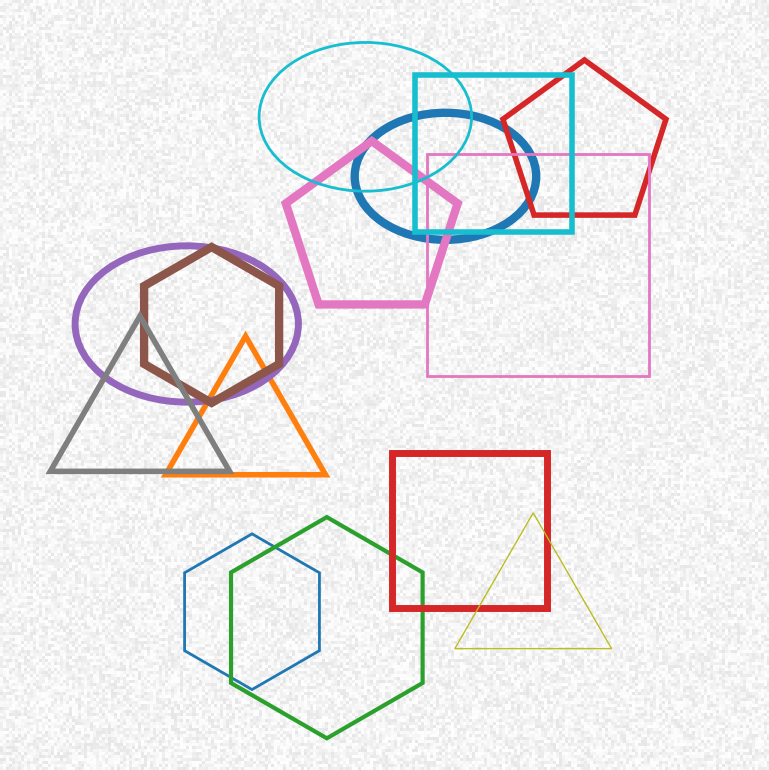[{"shape": "hexagon", "thickness": 1, "radius": 0.51, "center": [0.327, 0.206]}, {"shape": "oval", "thickness": 3, "radius": 0.59, "center": [0.579, 0.771]}, {"shape": "triangle", "thickness": 2, "radius": 0.6, "center": [0.319, 0.443]}, {"shape": "hexagon", "thickness": 1.5, "radius": 0.72, "center": [0.424, 0.185]}, {"shape": "square", "thickness": 2.5, "radius": 0.5, "center": [0.61, 0.311]}, {"shape": "pentagon", "thickness": 2, "radius": 0.56, "center": [0.759, 0.811]}, {"shape": "oval", "thickness": 2.5, "radius": 0.72, "center": [0.243, 0.579]}, {"shape": "hexagon", "thickness": 3, "radius": 0.51, "center": [0.275, 0.578]}, {"shape": "square", "thickness": 1, "radius": 0.72, "center": [0.698, 0.656]}, {"shape": "pentagon", "thickness": 3, "radius": 0.59, "center": [0.483, 0.7]}, {"shape": "triangle", "thickness": 2, "radius": 0.67, "center": [0.182, 0.455]}, {"shape": "triangle", "thickness": 0.5, "radius": 0.59, "center": [0.692, 0.216]}, {"shape": "oval", "thickness": 1, "radius": 0.69, "center": [0.474, 0.848]}, {"shape": "square", "thickness": 2, "radius": 0.51, "center": [0.64, 0.8]}]